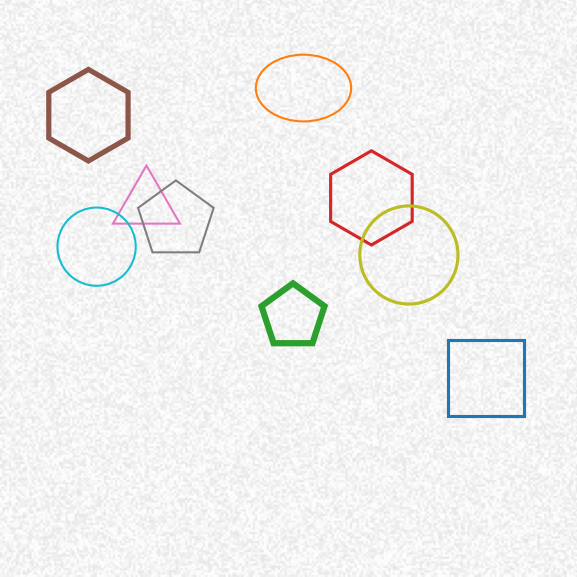[{"shape": "square", "thickness": 1.5, "radius": 0.33, "center": [0.842, 0.345]}, {"shape": "oval", "thickness": 1, "radius": 0.41, "center": [0.526, 0.847]}, {"shape": "pentagon", "thickness": 3, "radius": 0.29, "center": [0.507, 0.451]}, {"shape": "hexagon", "thickness": 1.5, "radius": 0.41, "center": [0.643, 0.656]}, {"shape": "hexagon", "thickness": 2.5, "radius": 0.4, "center": [0.153, 0.8]}, {"shape": "triangle", "thickness": 1, "radius": 0.34, "center": [0.254, 0.645]}, {"shape": "pentagon", "thickness": 1, "radius": 0.34, "center": [0.305, 0.618]}, {"shape": "circle", "thickness": 1.5, "radius": 0.42, "center": [0.708, 0.558]}, {"shape": "circle", "thickness": 1, "radius": 0.34, "center": [0.167, 0.572]}]